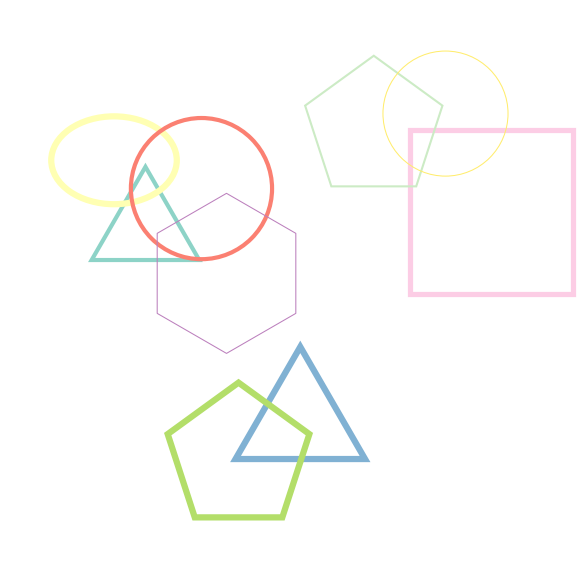[{"shape": "triangle", "thickness": 2, "radius": 0.54, "center": [0.252, 0.603]}, {"shape": "oval", "thickness": 3, "radius": 0.54, "center": [0.197, 0.722]}, {"shape": "circle", "thickness": 2, "radius": 0.61, "center": [0.349, 0.673]}, {"shape": "triangle", "thickness": 3, "radius": 0.65, "center": [0.52, 0.269]}, {"shape": "pentagon", "thickness": 3, "radius": 0.64, "center": [0.413, 0.208]}, {"shape": "square", "thickness": 2.5, "radius": 0.71, "center": [0.851, 0.632]}, {"shape": "hexagon", "thickness": 0.5, "radius": 0.69, "center": [0.392, 0.526]}, {"shape": "pentagon", "thickness": 1, "radius": 0.63, "center": [0.647, 0.778]}, {"shape": "circle", "thickness": 0.5, "radius": 0.54, "center": [0.771, 0.802]}]